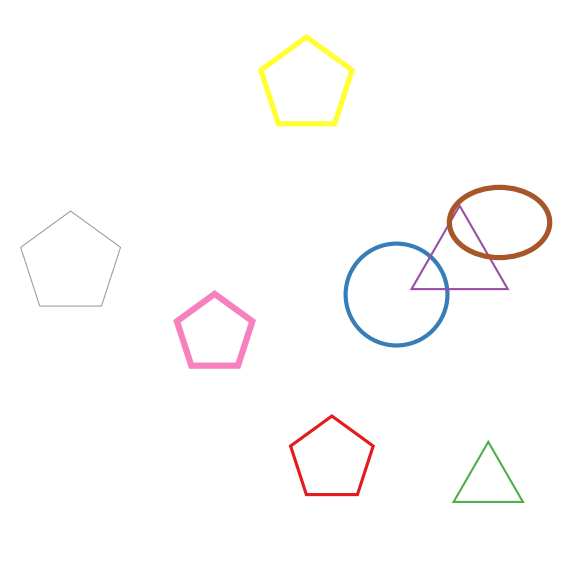[{"shape": "pentagon", "thickness": 1.5, "radius": 0.38, "center": [0.575, 0.204]}, {"shape": "circle", "thickness": 2, "radius": 0.44, "center": [0.687, 0.489]}, {"shape": "triangle", "thickness": 1, "radius": 0.35, "center": [0.845, 0.165]}, {"shape": "triangle", "thickness": 1, "radius": 0.48, "center": [0.796, 0.547]}, {"shape": "pentagon", "thickness": 2.5, "radius": 0.42, "center": [0.531, 0.852]}, {"shape": "oval", "thickness": 2.5, "radius": 0.43, "center": [0.865, 0.614]}, {"shape": "pentagon", "thickness": 3, "radius": 0.34, "center": [0.372, 0.422]}, {"shape": "pentagon", "thickness": 0.5, "radius": 0.45, "center": [0.122, 0.543]}]